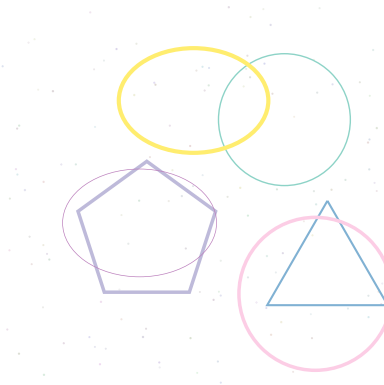[{"shape": "circle", "thickness": 1, "radius": 0.86, "center": [0.739, 0.689]}, {"shape": "pentagon", "thickness": 2.5, "radius": 0.94, "center": [0.381, 0.393]}, {"shape": "triangle", "thickness": 1.5, "radius": 0.9, "center": [0.85, 0.298]}, {"shape": "circle", "thickness": 2.5, "radius": 0.99, "center": [0.819, 0.237]}, {"shape": "oval", "thickness": 0.5, "radius": 1.0, "center": [0.363, 0.421]}, {"shape": "oval", "thickness": 3, "radius": 0.97, "center": [0.503, 0.739]}]